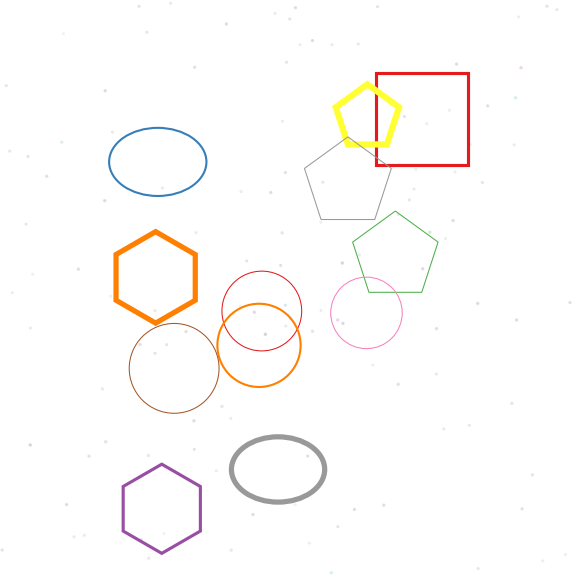[{"shape": "circle", "thickness": 0.5, "radius": 0.35, "center": [0.453, 0.461]}, {"shape": "square", "thickness": 1.5, "radius": 0.4, "center": [0.731, 0.794]}, {"shape": "oval", "thickness": 1, "radius": 0.42, "center": [0.273, 0.719]}, {"shape": "pentagon", "thickness": 0.5, "radius": 0.39, "center": [0.685, 0.556]}, {"shape": "hexagon", "thickness": 1.5, "radius": 0.39, "center": [0.28, 0.118]}, {"shape": "circle", "thickness": 1, "radius": 0.36, "center": [0.448, 0.401]}, {"shape": "hexagon", "thickness": 2.5, "radius": 0.4, "center": [0.27, 0.519]}, {"shape": "pentagon", "thickness": 3, "radius": 0.29, "center": [0.636, 0.796]}, {"shape": "circle", "thickness": 0.5, "radius": 0.39, "center": [0.302, 0.361]}, {"shape": "circle", "thickness": 0.5, "radius": 0.31, "center": [0.635, 0.457]}, {"shape": "oval", "thickness": 2.5, "radius": 0.4, "center": [0.481, 0.186]}, {"shape": "pentagon", "thickness": 0.5, "radius": 0.4, "center": [0.602, 0.683]}]